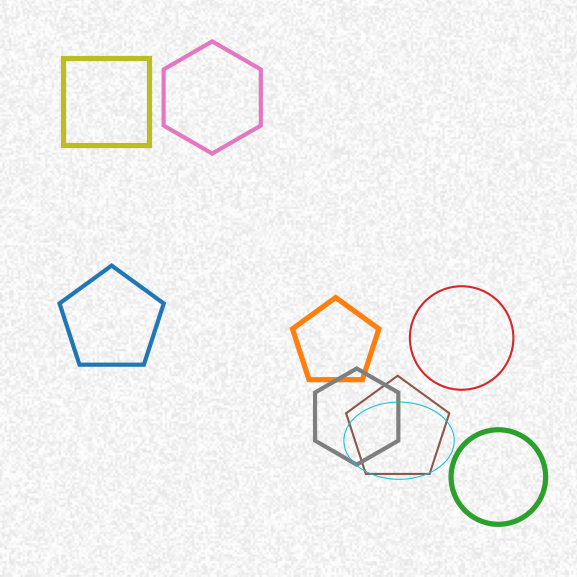[{"shape": "pentagon", "thickness": 2, "radius": 0.47, "center": [0.193, 0.444]}, {"shape": "pentagon", "thickness": 2.5, "radius": 0.39, "center": [0.581, 0.405]}, {"shape": "circle", "thickness": 2.5, "radius": 0.41, "center": [0.863, 0.173]}, {"shape": "circle", "thickness": 1, "radius": 0.45, "center": [0.799, 0.414]}, {"shape": "pentagon", "thickness": 1, "radius": 0.47, "center": [0.689, 0.255]}, {"shape": "hexagon", "thickness": 2, "radius": 0.49, "center": [0.368, 0.83]}, {"shape": "hexagon", "thickness": 2, "radius": 0.42, "center": [0.618, 0.278]}, {"shape": "square", "thickness": 2.5, "radius": 0.37, "center": [0.184, 0.824]}, {"shape": "oval", "thickness": 0.5, "radius": 0.48, "center": [0.691, 0.236]}]